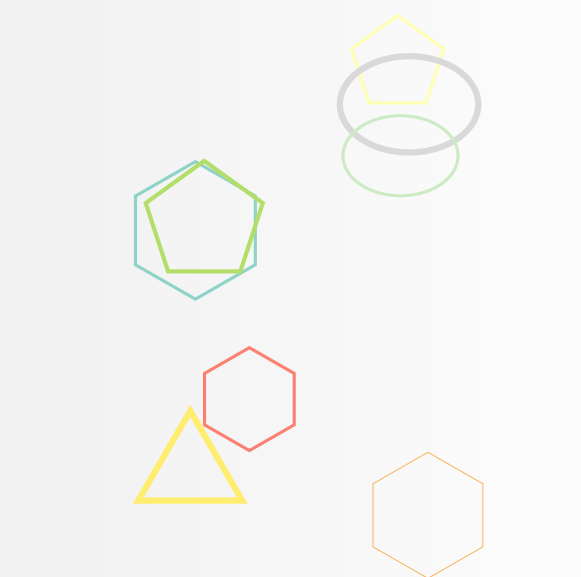[{"shape": "hexagon", "thickness": 1.5, "radius": 0.6, "center": [0.336, 0.6]}, {"shape": "pentagon", "thickness": 1.5, "radius": 0.42, "center": [0.684, 0.889]}, {"shape": "hexagon", "thickness": 1.5, "radius": 0.45, "center": [0.429, 0.308]}, {"shape": "hexagon", "thickness": 0.5, "radius": 0.55, "center": [0.736, 0.107]}, {"shape": "pentagon", "thickness": 2, "radius": 0.53, "center": [0.351, 0.615]}, {"shape": "oval", "thickness": 3, "radius": 0.6, "center": [0.704, 0.818]}, {"shape": "oval", "thickness": 1.5, "radius": 0.5, "center": [0.689, 0.729]}, {"shape": "triangle", "thickness": 3, "radius": 0.52, "center": [0.327, 0.184]}]